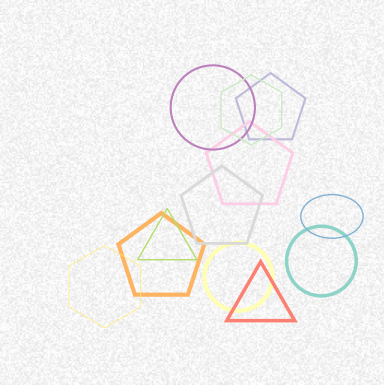[{"shape": "circle", "thickness": 2.5, "radius": 0.45, "center": [0.835, 0.322]}, {"shape": "circle", "thickness": 3, "radius": 0.44, "center": [0.619, 0.281]}, {"shape": "pentagon", "thickness": 1.5, "radius": 0.48, "center": [0.703, 0.715]}, {"shape": "triangle", "thickness": 2.5, "radius": 0.51, "center": [0.677, 0.218]}, {"shape": "oval", "thickness": 1, "radius": 0.4, "center": [0.862, 0.438]}, {"shape": "pentagon", "thickness": 3, "radius": 0.59, "center": [0.419, 0.329]}, {"shape": "triangle", "thickness": 1, "radius": 0.44, "center": [0.434, 0.37]}, {"shape": "pentagon", "thickness": 2, "radius": 0.59, "center": [0.648, 0.566]}, {"shape": "pentagon", "thickness": 2, "radius": 0.56, "center": [0.576, 0.458]}, {"shape": "circle", "thickness": 1.5, "radius": 0.55, "center": [0.553, 0.721]}, {"shape": "hexagon", "thickness": 1, "radius": 0.46, "center": [0.653, 0.714]}, {"shape": "hexagon", "thickness": 0.5, "radius": 0.53, "center": [0.272, 0.256]}]